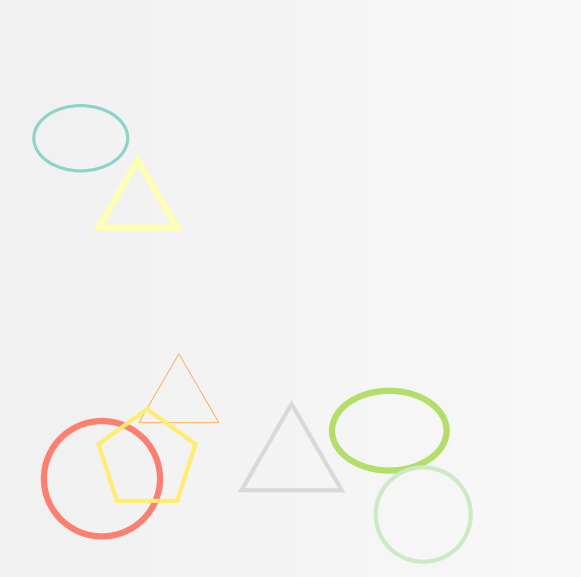[{"shape": "oval", "thickness": 1.5, "radius": 0.4, "center": [0.139, 0.76]}, {"shape": "triangle", "thickness": 3, "radius": 0.39, "center": [0.237, 0.644]}, {"shape": "circle", "thickness": 3, "radius": 0.5, "center": [0.175, 0.17]}, {"shape": "triangle", "thickness": 0.5, "radius": 0.4, "center": [0.308, 0.307]}, {"shape": "oval", "thickness": 3, "radius": 0.49, "center": [0.67, 0.253]}, {"shape": "triangle", "thickness": 2, "radius": 0.5, "center": [0.502, 0.2]}, {"shape": "circle", "thickness": 2, "radius": 0.41, "center": [0.728, 0.108]}, {"shape": "pentagon", "thickness": 2, "radius": 0.44, "center": [0.253, 0.203]}]